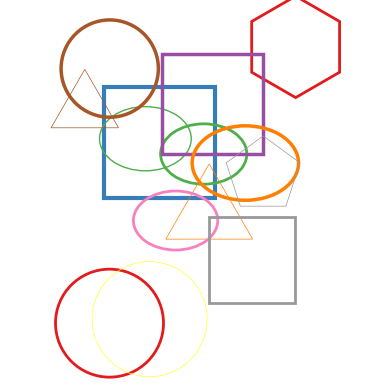[{"shape": "hexagon", "thickness": 2, "radius": 0.66, "center": [0.768, 0.878]}, {"shape": "circle", "thickness": 2, "radius": 0.7, "center": [0.284, 0.161]}, {"shape": "square", "thickness": 3, "radius": 0.72, "center": [0.414, 0.629]}, {"shape": "oval", "thickness": 1, "radius": 0.6, "center": [0.378, 0.64]}, {"shape": "oval", "thickness": 2, "radius": 0.56, "center": [0.529, 0.6]}, {"shape": "square", "thickness": 2.5, "radius": 0.66, "center": [0.553, 0.73]}, {"shape": "oval", "thickness": 2.5, "radius": 0.69, "center": [0.637, 0.577]}, {"shape": "triangle", "thickness": 0.5, "radius": 0.65, "center": [0.543, 0.444]}, {"shape": "circle", "thickness": 0.5, "radius": 0.75, "center": [0.389, 0.171]}, {"shape": "circle", "thickness": 2.5, "radius": 0.63, "center": [0.285, 0.822]}, {"shape": "triangle", "thickness": 0.5, "radius": 0.51, "center": [0.22, 0.719]}, {"shape": "oval", "thickness": 2, "radius": 0.55, "center": [0.456, 0.427]}, {"shape": "pentagon", "thickness": 0.5, "radius": 0.5, "center": [0.683, 0.546]}, {"shape": "square", "thickness": 2, "radius": 0.56, "center": [0.655, 0.325]}]